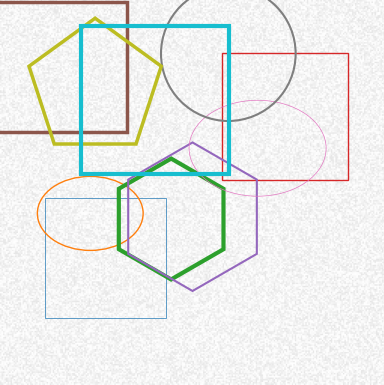[{"shape": "square", "thickness": 0.5, "radius": 0.79, "center": [0.275, 0.33]}, {"shape": "oval", "thickness": 1, "radius": 0.69, "center": [0.234, 0.446]}, {"shape": "hexagon", "thickness": 3, "radius": 0.78, "center": [0.445, 0.431]}, {"shape": "square", "thickness": 1, "radius": 0.82, "center": [0.74, 0.698]}, {"shape": "hexagon", "thickness": 1.5, "radius": 0.96, "center": [0.5, 0.437]}, {"shape": "square", "thickness": 2.5, "radius": 0.84, "center": [0.162, 0.826]}, {"shape": "oval", "thickness": 0.5, "radius": 0.89, "center": [0.669, 0.615]}, {"shape": "circle", "thickness": 1.5, "radius": 0.87, "center": [0.593, 0.861]}, {"shape": "pentagon", "thickness": 2.5, "radius": 0.9, "center": [0.247, 0.772]}, {"shape": "square", "thickness": 3, "radius": 0.96, "center": [0.403, 0.741]}]